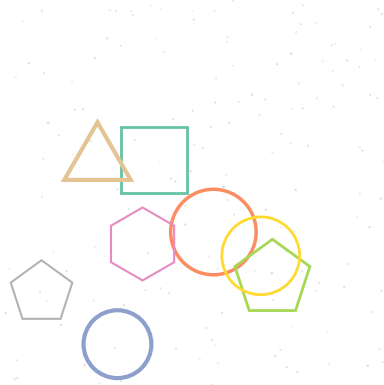[{"shape": "square", "thickness": 2, "radius": 0.43, "center": [0.399, 0.584]}, {"shape": "circle", "thickness": 2.5, "radius": 0.56, "center": [0.554, 0.397]}, {"shape": "circle", "thickness": 3, "radius": 0.44, "center": [0.305, 0.106]}, {"shape": "hexagon", "thickness": 1.5, "radius": 0.47, "center": [0.37, 0.366]}, {"shape": "pentagon", "thickness": 2, "radius": 0.51, "center": [0.708, 0.276]}, {"shape": "circle", "thickness": 2, "radius": 0.51, "center": [0.677, 0.336]}, {"shape": "triangle", "thickness": 3, "radius": 0.5, "center": [0.253, 0.583]}, {"shape": "pentagon", "thickness": 1.5, "radius": 0.42, "center": [0.108, 0.24]}]